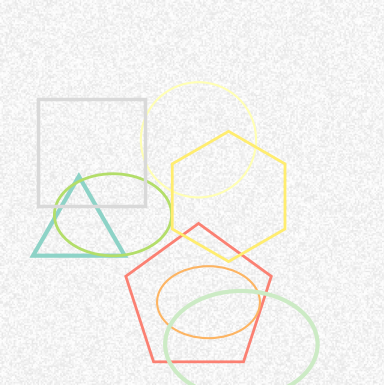[{"shape": "triangle", "thickness": 3, "radius": 0.69, "center": [0.205, 0.405]}, {"shape": "circle", "thickness": 1.5, "radius": 0.75, "center": [0.515, 0.637]}, {"shape": "pentagon", "thickness": 2, "radius": 0.99, "center": [0.516, 0.221]}, {"shape": "oval", "thickness": 1.5, "radius": 0.67, "center": [0.542, 0.215]}, {"shape": "oval", "thickness": 2, "radius": 0.76, "center": [0.293, 0.442]}, {"shape": "square", "thickness": 2.5, "radius": 0.7, "center": [0.237, 0.604]}, {"shape": "oval", "thickness": 3, "radius": 0.99, "center": [0.627, 0.106]}, {"shape": "hexagon", "thickness": 2, "radius": 0.85, "center": [0.594, 0.49]}]